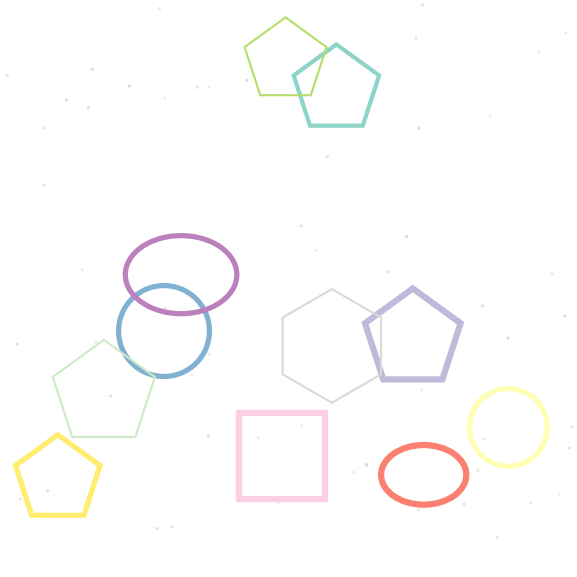[{"shape": "pentagon", "thickness": 2, "radius": 0.39, "center": [0.582, 0.844]}, {"shape": "circle", "thickness": 2.5, "radius": 0.34, "center": [0.88, 0.259]}, {"shape": "pentagon", "thickness": 3, "radius": 0.44, "center": [0.715, 0.413]}, {"shape": "oval", "thickness": 3, "radius": 0.37, "center": [0.734, 0.177]}, {"shape": "circle", "thickness": 2.5, "radius": 0.39, "center": [0.284, 0.426]}, {"shape": "pentagon", "thickness": 1, "radius": 0.37, "center": [0.494, 0.895]}, {"shape": "square", "thickness": 3, "radius": 0.37, "center": [0.488, 0.209]}, {"shape": "hexagon", "thickness": 1, "radius": 0.49, "center": [0.575, 0.4]}, {"shape": "oval", "thickness": 2.5, "radius": 0.48, "center": [0.314, 0.524]}, {"shape": "pentagon", "thickness": 1, "radius": 0.46, "center": [0.18, 0.318]}, {"shape": "pentagon", "thickness": 2.5, "radius": 0.39, "center": [0.1, 0.169]}]